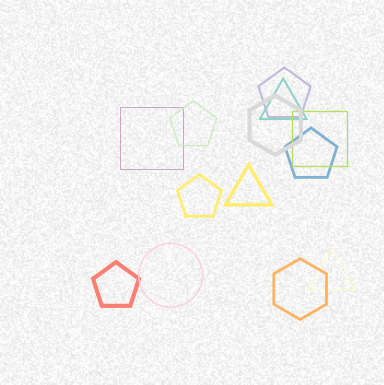[{"shape": "triangle", "thickness": 1.5, "radius": 0.35, "center": [0.736, 0.726]}, {"shape": "triangle", "thickness": 0.5, "radius": 0.36, "center": [0.862, 0.284]}, {"shape": "pentagon", "thickness": 1.5, "radius": 0.36, "center": [0.739, 0.754]}, {"shape": "pentagon", "thickness": 3, "radius": 0.31, "center": [0.301, 0.256]}, {"shape": "pentagon", "thickness": 2, "radius": 0.36, "center": [0.808, 0.597]}, {"shape": "hexagon", "thickness": 2, "radius": 0.4, "center": [0.78, 0.249]}, {"shape": "square", "thickness": 1, "radius": 0.36, "center": [0.829, 0.64]}, {"shape": "circle", "thickness": 1, "radius": 0.41, "center": [0.443, 0.285]}, {"shape": "hexagon", "thickness": 3, "radius": 0.38, "center": [0.715, 0.675]}, {"shape": "square", "thickness": 0.5, "radius": 0.41, "center": [0.392, 0.641]}, {"shape": "pentagon", "thickness": 1, "radius": 0.32, "center": [0.502, 0.674]}, {"shape": "triangle", "thickness": 2.5, "radius": 0.35, "center": [0.646, 0.503]}, {"shape": "pentagon", "thickness": 2, "radius": 0.3, "center": [0.518, 0.487]}]